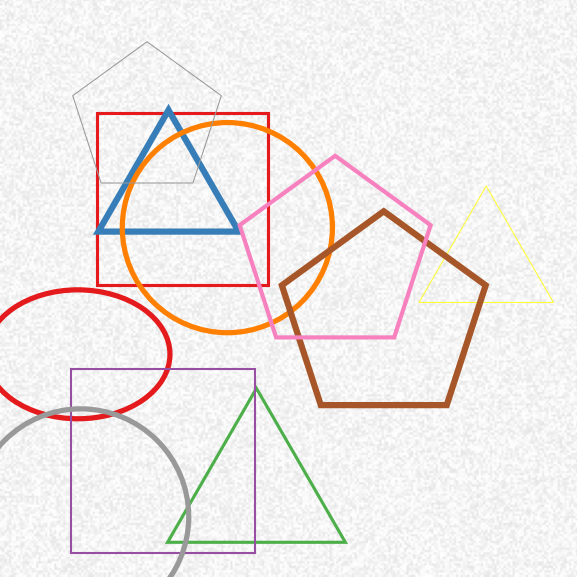[{"shape": "oval", "thickness": 2.5, "radius": 0.8, "center": [0.135, 0.386]}, {"shape": "square", "thickness": 1.5, "radius": 0.74, "center": [0.316, 0.655]}, {"shape": "triangle", "thickness": 3, "radius": 0.7, "center": [0.292, 0.668]}, {"shape": "triangle", "thickness": 1.5, "radius": 0.89, "center": [0.444, 0.149]}, {"shape": "square", "thickness": 1, "radius": 0.79, "center": [0.282, 0.2]}, {"shape": "circle", "thickness": 2.5, "radius": 0.91, "center": [0.394, 0.605]}, {"shape": "triangle", "thickness": 0.5, "radius": 0.67, "center": [0.842, 0.543]}, {"shape": "pentagon", "thickness": 3, "radius": 0.93, "center": [0.665, 0.448]}, {"shape": "pentagon", "thickness": 2, "radius": 0.87, "center": [0.58, 0.556]}, {"shape": "circle", "thickness": 2.5, "radius": 0.93, "center": [0.14, 0.104]}, {"shape": "pentagon", "thickness": 0.5, "radius": 0.68, "center": [0.255, 0.792]}]